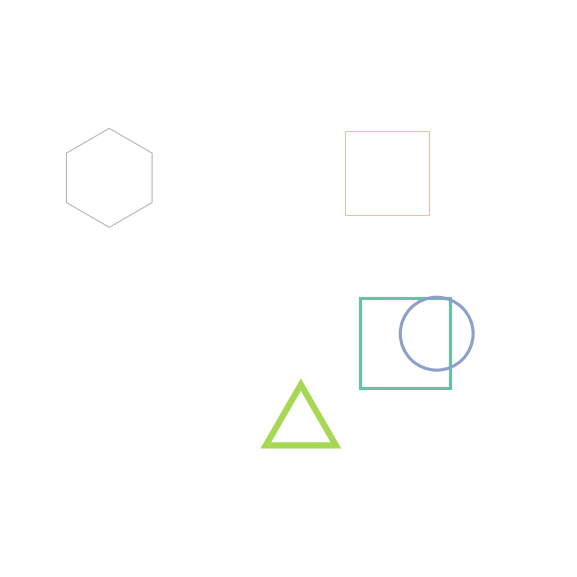[{"shape": "square", "thickness": 1.5, "radius": 0.39, "center": [0.701, 0.405]}, {"shape": "circle", "thickness": 1.5, "radius": 0.32, "center": [0.756, 0.421]}, {"shape": "triangle", "thickness": 3, "radius": 0.35, "center": [0.521, 0.263]}, {"shape": "square", "thickness": 0.5, "radius": 0.36, "center": [0.671, 0.7]}, {"shape": "hexagon", "thickness": 0.5, "radius": 0.43, "center": [0.189, 0.691]}]